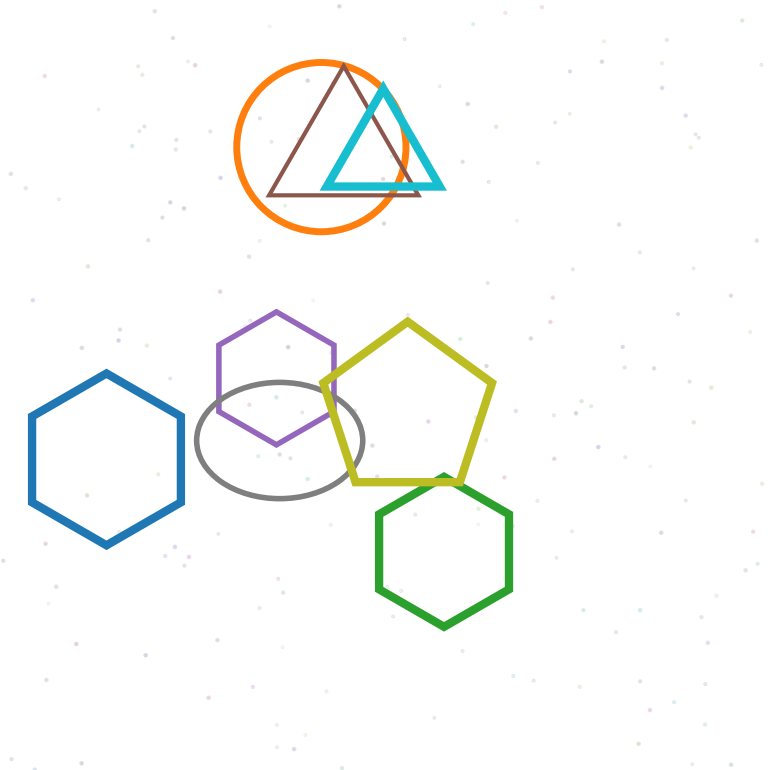[{"shape": "hexagon", "thickness": 3, "radius": 0.56, "center": [0.138, 0.403]}, {"shape": "circle", "thickness": 2.5, "radius": 0.55, "center": [0.417, 0.809]}, {"shape": "hexagon", "thickness": 3, "radius": 0.49, "center": [0.577, 0.283]}, {"shape": "hexagon", "thickness": 2, "radius": 0.43, "center": [0.359, 0.509]}, {"shape": "triangle", "thickness": 1.5, "radius": 0.56, "center": [0.446, 0.802]}, {"shape": "oval", "thickness": 2, "radius": 0.54, "center": [0.363, 0.428]}, {"shape": "pentagon", "thickness": 3, "radius": 0.58, "center": [0.529, 0.467]}, {"shape": "triangle", "thickness": 3, "radius": 0.42, "center": [0.498, 0.8]}]